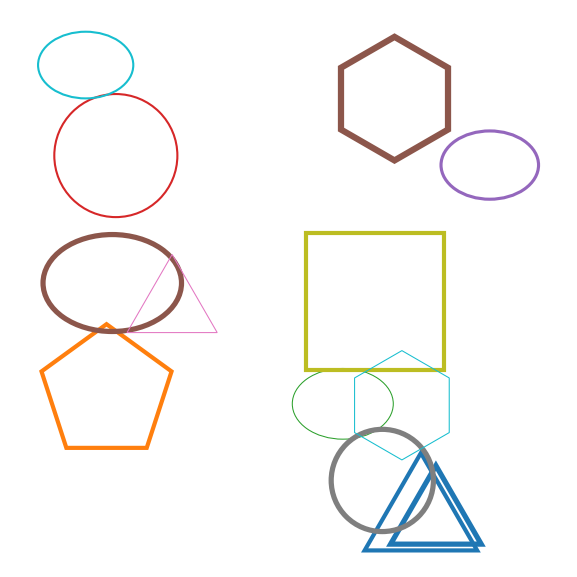[{"shape": "triangle", "thickness": 2.5, "radius": 0.45, "center": [0.755, 0.102]}, {"shape": "triangle", "thickness": 2, "radius": 0.56, "center": [0.729, 0.102]}, {"shape": "pentagon", "thickness": 2, "radius": 0.59, "center": [0.184, 0.319]}, {"shape": "oval", "thickness": 0.5, "radius": 0.44, "center": [0.594, 0.3]}, {"shape": "circle", "thickness": 1, "radius": 0.53, "center": [0.201, 0.73]}, {"shape": "oval", "thickness": 1.5, "radius": 0.42, "center": [0.848, 0.713]}, {"shape": "oval", "thickness": 2.5, "radius": 0.6, "center": [0.194, 0.509]}, {"shape": "hexagon", "thickness": 3, "radius": 0.53, "center": [0.683, 0.828]}, {"shape": "triangle", "thickness": 0.5, "radius": 0.45, "center": [0.298, 0.468]}, {"shape": "circle", "thickness": 2.5, "radius": 0.44, "center": [0.662, 0.167]}, {"shape": "square", "thickness": 2, "radius": 0.6, "center": [0.649, 0.477]}, {"shape": "oval", "thickness": 1, "radius": 0.41, "center": [0.148, 0.886]}, {"shape": "hexagon", "thickness": 0.5, "radius": 0.47, "center": [0.696, 0.297]}]